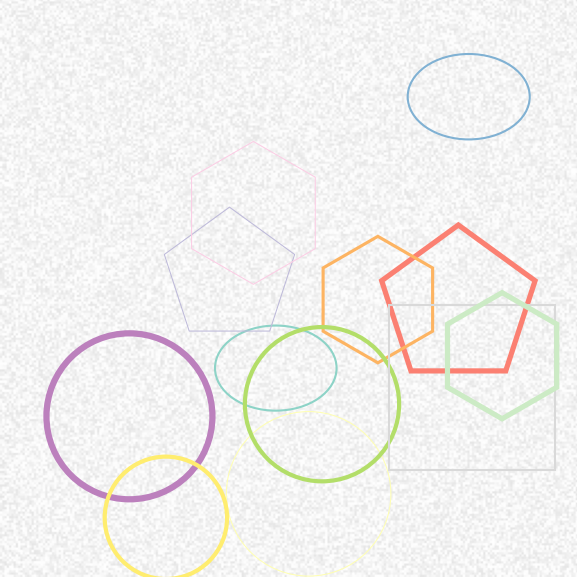[{"shape": "oval", "thickness": 1, "radius": 0.53, "center": [0.478, 0.362]}, {"shape": "circle", "thickness": 0.5, "radius": 0.71, "center": [0.534, 0.144]}, {"shape": "pentagon", "thickness": 0.5, "radius": 0.59, "center": [0.397, 0.522]}, {"shape": "pentagon", "thickness": 2.5, "radius": 0.7, "center": [0.794, 0.47]}, {"shape": "oval", "thickness": 1, "radius": 0.53, "center": [0.812, 0.832]}, {"shape": "hexagon", "thickness": 1.5, "radius": 0.55, "center": [0.654, 0.48]}, {"shape": "circle", "thickness": 2, "radius": 0.67, "center": [0.558, 0.299]}, {"shape": "hexagon", "thickness": 0.5, "radius": 0.62, "center": [0.439, 0.63]}, {"shape": "square", "thickness": 1, "radius": 0.72, "center": [0.817, 0.329]}, {"shape": "circle", "thickness": 3, "radius": 0.72, "center": [0.224, 0.278]}, {"shape": "hexagon", "thickness": 2.5, "radius": 0.55, "center": [0.869, 0.383]}, {"shape": "circle", "thickness": 2, "radius": 0.53, "center": [0.287, 0.102]}]